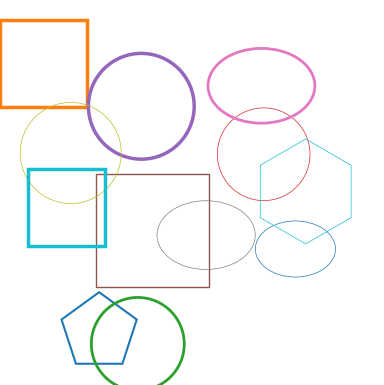[{"shape": "pentagon", "thickness": 1.5, "radius": 0.51, "center": [0.258, 0.138]}, {"shape": "oval", "thickness": 0.5, "radius": 0.52, "center": [0.767, 0.353]}, {"shape": "square", "thickness": 2.5, "radius": 0.56, "center": [0.112, 0.835]}, {"shape": "circle", "thickness": 2, "radius": 0.6, "center": [0.358, 0.107]}, {"shape": "circle", "thickness": 0.5, "radius": 0.6, "center": [0.685, 0.599]}, {"shape": "circle", "thickness": 2.5, "radius": 0.69, "center": [0.367, 0.724]}, {"shape": "square", "thickness": 1, "radius": 0.74, "center": [0.396, 0.401]}, {"shape": "oval", "thickness": 2, "radius": 0.69, "center": [0.679, 0.777]}, {"shape": "oval", "thickness": 0.5, "radius": 0.64, "center": [0.535, 0.389]}, {"shape": "circle", "thickness": 0.5, "radius": 0.66, "center": [0.184, 0.603]}, {"shape": "hexagon", "thickness": 0.5, "radius": 0.68, "center": [0.794, 0.503]}, {"shape": "square", "thickness": 2.5, "radius": 0.5, "center": [0.172, 0.461]}]